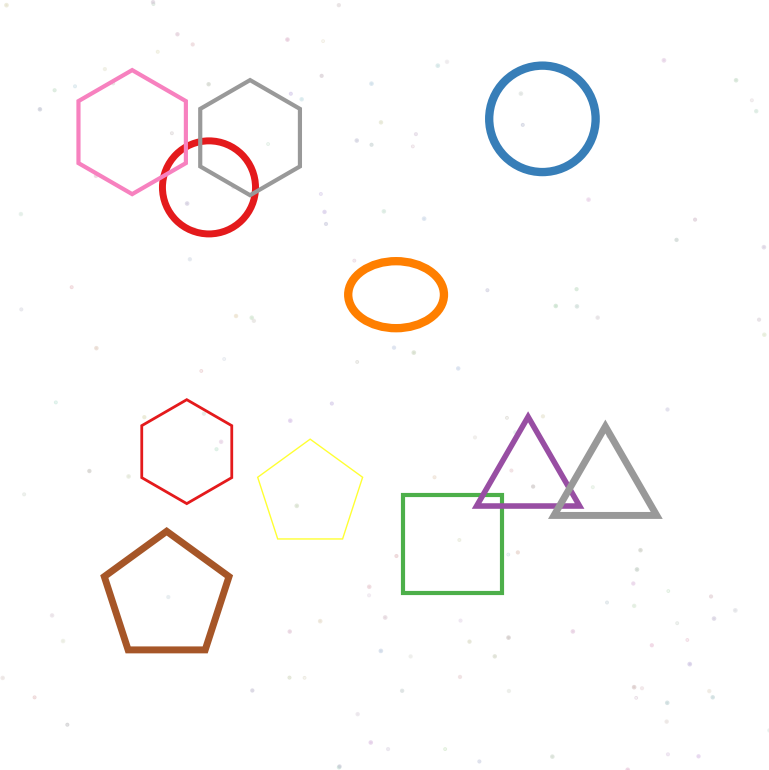[{"shape": "hexagon", "thickness": 1, "radius": 0.34, "center": [0.243, 0.413]}, {"shape": "circle", "thickness": 2.5, "radius": 0.3, "center": [0.271, 0.757]}, {"shape": "circle", "thickness": 3, "radius": 0.35, "center": [0.704, 0.846]}, {"shape": "square", "thickness": 1.5, "radius": 0.32, "center": [0.588, 0.294]}, {"shape": "triangle", "thickness": 2, "radius": 0.39, "center": [0.686, 0.381]}, {"shape": "oval", "thickness": 3, "radius": 0.31, "center": [0.514, 0.617]}, {"shape": "pentagon", "thickness": 0.5, "radius": 0.36, "center": [0.403, 0.358]}, {"shape": "pentagon", "thickness": 2.5, "radius": 0.43, "center": [0.216, 0.225]}, {"shape": "hexagon", "thickness": 1.5, "radius": 0.4, "center": [0.172, 0.828]}, {"shape": "hexagon", "thickness": 1.5, "radius": 0.37, "center": [0.325, 0.821]}, {"shape": "triangle", "thickness": 2.5, "radius": 0.38, "center": [0.786, 0.369]}]